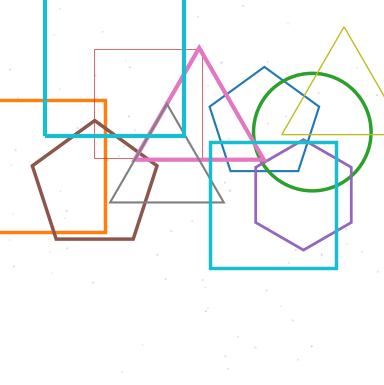[{"shape": "pentagon", "thickness": 1.5, "radius": 0.75, "center": [0.687, 0.677]}, {"shape": "square", "thickness": 2.5, "radius": 0.85, "center": [0.102, 0.569]}, {"shape": "circle", "thickness": 2.5, "radius": 0.76, "center": [0.811, 0.657]}, {"shape": "square", "thickness": 0.5, "radius": 0.71, "center": [0.384, 0.73]}, {"shape": "hexagon", "thickness": 2, "radius": 0.72, "center": [0.788, 0.494]}, {"shape": "pentagon", "thickness": 2.5, "radius": 0.85, "center": [0.246, 0.517]}, {"shape": "triangle", "thickness": 3, "radius": 0.97, "center": [0.517, 0.682]}, {"shape": "triangle", "thickness": 1.5, "radius": 0.85, "center": [0.434, 0.559]}, {"shape": "triangle", "thickness": 1, "radius": 0.93, "center": [0.894, 0.744]}, {"shape": "square", "thickness": 3, "radius": 0.9, "center": [0.296, 0.827]}, {"shape": "square", "thickness": 2.5, "radius": 0.82, "center": [0.709, 0.468]}]